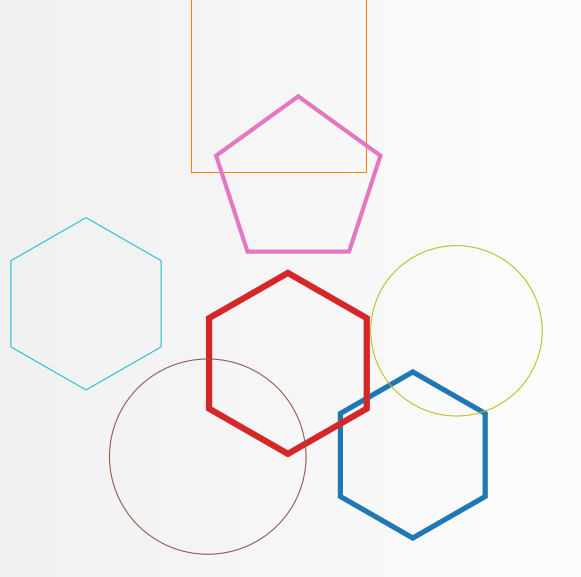[{"shape": "hexagon", "thickness": 2.5, "radius": 0.72, "center": [0.71, 0.211]}, {"shape": "square", "thickness": 0.5, "radius": 0.75, "center": [0.479, 0.852]}, {"shape": "hexagon", "thickness": 3, "radius": 0.78, "center": [0.495, 0.37]}, {"shape": "circle", "thickness": 0.5, "radius": 0.85, "center": [0.357, 0.208]}, {"shape": "pentagon", "thickness": 2, "radius": 0.74, "center": [0.513, 0.684]}, {"shape": "circle", "thickness": 0.5, "radius": 0.74, "center": [0.785, 0.426]}, {"shape": "hexagon", "thickness": 0.5, "radius": 0.75, "center": [0.148, 0.473]}]